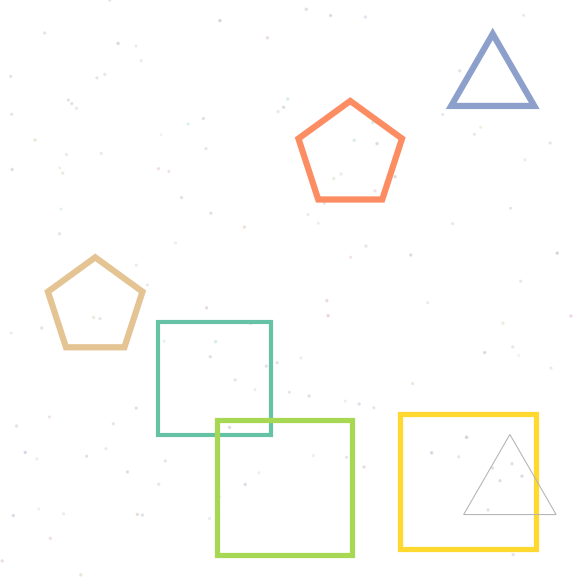[{"shape": "square", "thickness": 2, "radius": 0.49, "center": [0.371, 0.344]}, {"shape": "pentagon", "thickness": 3, "radius": 0.47, "center": [0.606, 0.73]}, {"shape": "triangle", "thickness": 3, "radius": 0.42, "center": [0.853, 0.857]}, {"shape": "square", "thickness": 2.5, "radius": 0.59, "center": [0.493, 0.155]}, {"shape": "square", "thickness": 2.5, "radius": 0.59, "center": [0.811, 0.165]}, {"shape": "pentagon", "thickness": 3, "radius": 0.43, "center": [0.165, 0.467]}, {"shape": "triangle", "thickness": 0.5, "radius": 0.46, "center": [0.883, 0.154]}]